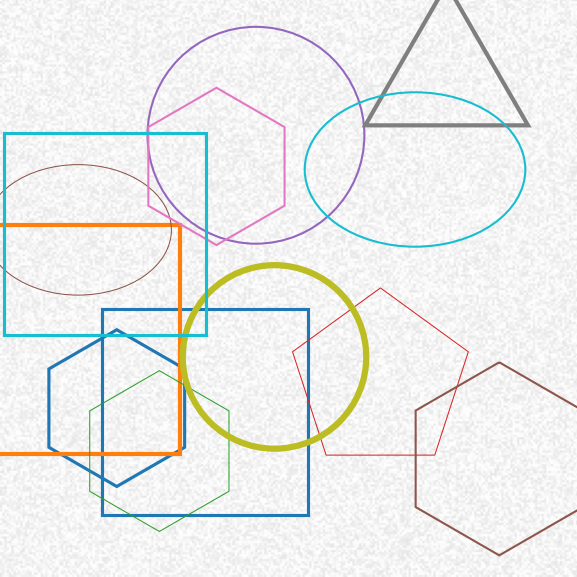[{"shape": "hexagon", "thickness": 1.5, "radius": 0.68, "center": [0.202, 0.292]}, {"shape": "square", "thickness": 1.5, "radius": 0.89, "center": [0.356, 0.286]}, {"shape": "square", "thickness": 2, "radius": 0.99, "center": [0.115, 0.411]}, {"shape": "hexagon", "thickness": 0.5, "radius": 0.7, "center": [0.276, 0.218]}, {"shape": "pentagon", "thickness": 0.5, "radius": 0.8, "center": [0.659, 0.341]}, {"shape": "circle", "thickness": 1, "radius": 0.94, "center": [0.443, 0.765]}, {"shape": "hexagon", "thickness": 1, "radius": 0.84, "center": [0.865, 0.205]}, {"shape": "oval", "thickness": 0.5, "radius": 0.81, "center": [0.135, 0.601]}, {"shape": "hexagon", "thickness": 1, "radius": 0.68, "center": [0.375, 0.711]}, {"shape": "triangle", "thickness": 2, "radius": 0.81, "center": [0.773, 0.863]}, {"shape": "circle", "thickness": 3, "radius": 0.79, "center": [0.475, 0.381]}, {"shape": "oval", "thickness": 1, "radius": 0.95, "center": [0.719, 0.706]}, {"shape": "square", "thickness": 1.5, "radius": 0.88, "center": [0.182, 0.594]}]